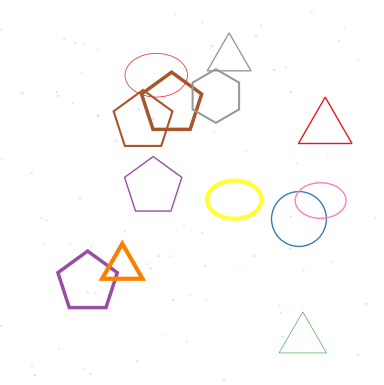[{"shape": "oval", "thickness": 0.5, "radius": 0.41, "center": [0.406, 0.805]}, {"shape": "triangle", "thickness": 1, "radius": 0.4, "center": [0.845, 0.667]}, {"shape": "circle", "thickness": 1, "radius": 0.36, "center": [0.777, 0.431]}, {"shape": "triangle", "thickness": 0.5, "radius": 0.36, "center": [0.786, 0.119]}, {"shape": "pentagon", "thickness": 2.5, "radius": 0.41, "center": [0.228, 0.267]}, {"shape": "pentagon", "thickness": 1, "radius": 0.39, "center": [0.398, 0.515]}, {"shape": "triangle", "thickness": 3, "radius": 0.3, "center": [0.318, 0.306]}, {"shape": "oval", "thickness": 3, "radius": 0.35, "center": [0.609, 0.481]}, {"shape": "pentagon", "thickness": 2.5, "radius": 0.41, "center": [0.446, 0.73]}, {"shape": "pentagon", "thickness": 1.5, "radius": 0.4, "center": [0.372, 0.686]}, {"shape": "oval", "thickness": 1, "radius": 0.33, "center": [0.833, 0.479]}, {"shape": "triangle", "thickness": 1, "radius": 0.33, "center": [0.595, 0.849]}, {"shape": "hexagon", "thickness": 1.5, "radius": 0.35, "center": [0.561, 0.751]}]